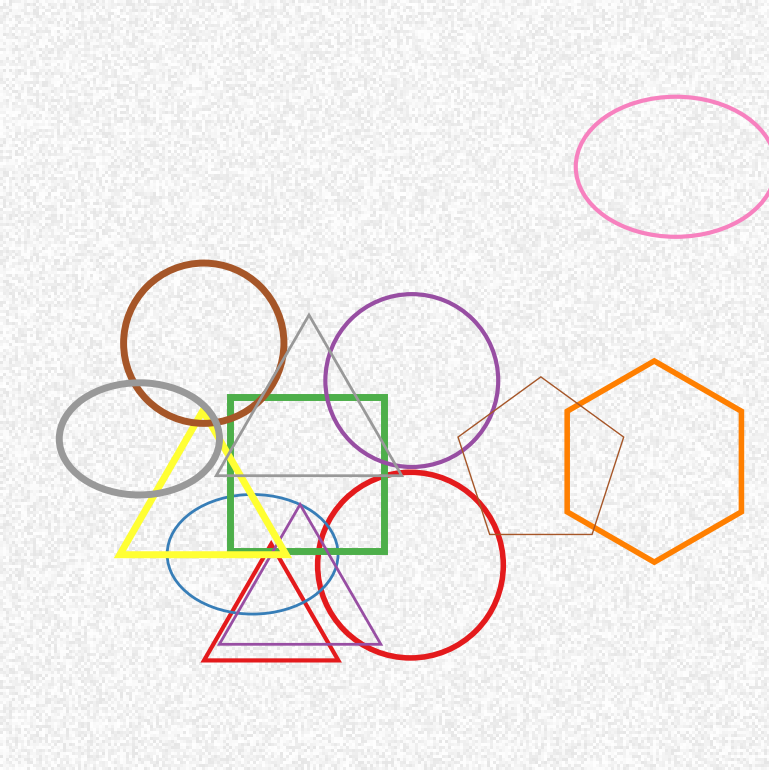[{"shape": "circle", "thickness": 2, "radius": 0.6, "center": [0.533, 0.266]}, {"shape": "triangle", "thickness": 1.5, "radius": 0.5, "center": [0.352, 0.193]}, {"shape": "oval", "thickness": 1, "radius": 0.55, "center": [0.328, 0.28]}, {"shape": "square", "thickness": 2.5, "radius": 0.5, "center": [0.399, 0.384]}, {"shape": "triangle", "thickness": 1, "radius": 0.61, "center": [0.39, 0.224]}, {"shape": "circle", "thickness": 1.5, "radius": 0.56, "center": [0.535, 0.506]}, {"shape": "hexagon", "thickness": 2, "radius": 0.65, "center": [0.85, 0.401]}, {"shape": "triangle", "thickness": 2.5, "radius": 0.62, "center": [0.264, 0.342]}, {"shape": "circle", "thickness": 2.5, "radius": 0.52, "center": [0.265, 0.554]}, {"shape": "pentagon", "thickness": 0.5, "radius": 0.57, "center": [0.702, 0.397]}, {"shape": "oval", "thickness": 1.5, "radius": 0.65, "center": [0.878, 0.783]}, {"shape": "triangle", "thickness": 1, "radius": 0.7, "center": [0.401, 0.452]}, {"shape": "oval", "thickness": 2.5, "radius": 0.52, "center": [0.181, 0.43]}]